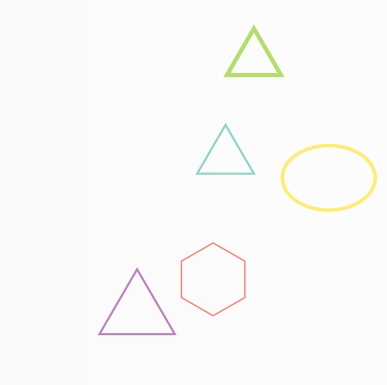[{"shape": "triangle", "thickness": 1.5, "radius": 0.42, "center": [0.582, 0.591]}, {"shape": "hexagon", "thickness": 1, "radius": 0.47, "center": [0.55, 0.274]}, {"shape": "triangle", "thickness": 3, "radius": 0.4, "center": [0.655, 0.845]}, {"shape": "triangle", "thickness": 1.5, "radius": 0.56, "center": [0.354, 0.188]}, {"shape": "oval", "thickness": 2.5, "radius": 0.6, "center": [0.848, 0.538]}]